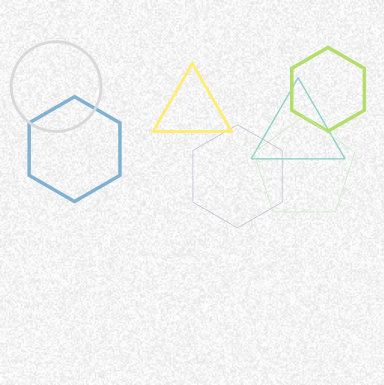[{"shape": "triangle", "thickness": 1, "radius": 0.7, "center": [0.774, 0.658]}, {"shape": "hexagon", "thickness": 0.5, "radius": 0.67, "center": [0.617, 0.542]}, {"shape": "hexagon", "thickness": 2.5, "radius": 0.68, "center": [0.194, 0.613]}, {"shape": "hexagon", "thickness": 2.5, "radius": 0.54, "center": [0.852, 0.768]}, {"shape": "circle", "thickness": 2, "radius": 0.58, "center": [0.146, 0.775]}, {"shape": "pentagon", "thickness": 0.5, "radius": 0.69, "center": [0.79, 0.561]}, {"shape": "triangle", "thickness": 2, "radius": 0.59, "center": [0.5, 0.718]}]